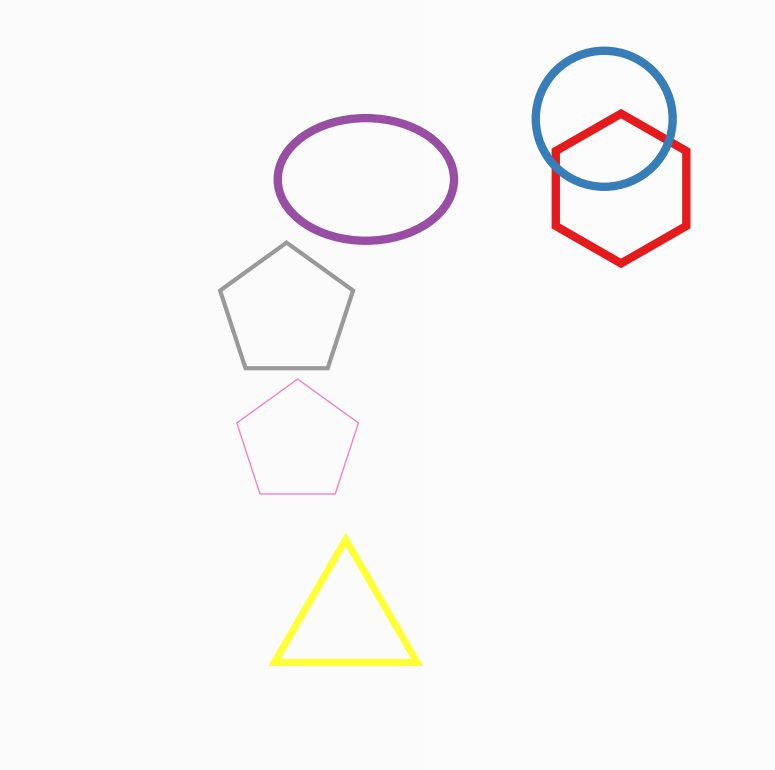[{"shape": "hexagon", "thickness": 3, "radius": 0.49, "center": [0.801, 0.755]}, {"shape": "circle", "thickness": 3, "radius": 0.44, "center": [0.78, 0.846]}, {"shape": "oval", "thickness": 3, "radius": 0.57, "center": [0.472, 0.767]}, {"shape": "triangle", "thickness": 2.5, "radius": 0.53, "center": [0.446, 0.193]}, {"shape": "pentagon", "thickness": 0.5, "radius": 0.41, "center": [0.384, 0.425]}, {"shape": "pentagon", "thickness": 1.5, "radius": 0.45, "center": [0.37, 0.595]}]